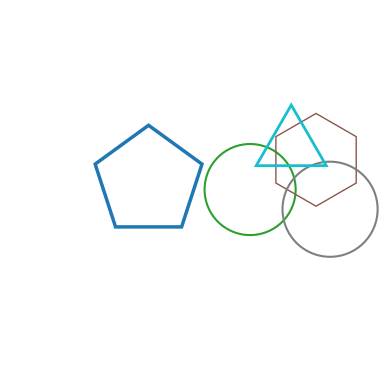[{"shape": "pentagon", "thickness": 2.5, "radius": 0.73, "center": [0.386, 0.529]}, {"shape": "circle", "thickness": 1.5, "radius": 0.59, "center": [0.65, 0.508]}, {"shape": "hexagon", "thickness": 1, "radius": 0.6, "center": [0.821, 0.585]}, {"shape": "circle", "thickness": 1.5, "radius": 0.62, "center": [0.857, 0.457]}, {"shape": "triangle", "thickness": 2, "radius": 0.52, "center": [0.756, 0.622]}]